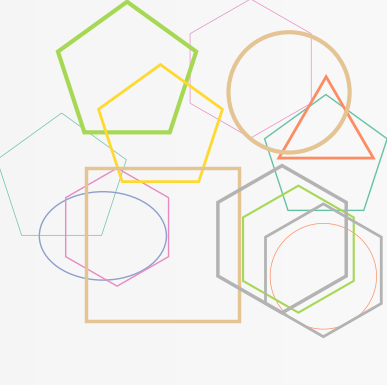[{"shape": "pentagon", "thickness": 0.5, "radius": 0.88, "center": [0.159, 0.531]}, {"shape": "pentagon", "thickness": 1, "radius": 0.83, "center": [0.841, 0.588]}, {"shape": "circle", "thickness": 0.5, "radius": 0.69, "center": [0.835, 0.282]}, {"shape": "triangle", "thickness": 2, "radius": 0.7, "center": [0.842, 0.66]}, {"shape": "oval", "thickness": 1, "radius": 0.82, "center": [0.266, 0.387]}, {"shape": "hexagon", "thickness": 0.5, "radius": 0.9, "center": [0.647, 0.822]}, {"shape": "hexagon", "thickness": 1, "radius": 0.77, "center": [0.302, 0.41]}, {"shape": "hexagon", "thickness": 1.5, "radius": 0.82, "center": [0.77, 0.353]}, {"shape": "pentagon", "thickness": 3, "radius": 0.94, "center": [0.328, 0.808]}, {"shape": "pentagon", "thickness": 2, "radius": 0.84, "center": [0.414, 0.664]}, {"shape": "square", "thickness": 2.5, "radius": 0.99, "center": [0.419, 0.365]}, {"shape": "circle", "thickness": 3, "radius": 0.78, "center": [0.746, 0.76]}, {"shape": "hexagon", "thickness": 2.5, "radius": 0.96, "center": [0.728, 0.379]}, {"shape": "hexagon", "thickness": 2, "radius": 0.86, "center": [0.835, 0.298]}]